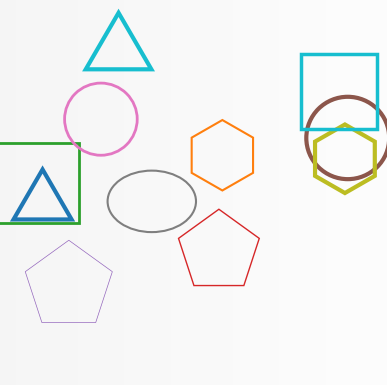[{"shape": "triangle", "thickness": 3, "radius": 0.43, "center": [0.11, 0.473]}, {"shape": "hexagon", "thickness": 1.5, "radius": 0.46, "center": [0.574, 0.597]}, {"shape": "square", "thickness": 2, "radius": 0.52, "center": [0.101, 0.526]}, {"shape": "pentagon", "thickness": 1, "radius": 0.55, "center": [0.565, 0.347]}, {"shape": "pentagon", "thickness": 0.5, "radius": 0.59, "center": [0.178, 0.258]}, {"shape": "circle", "thickness": 3, "radius": 0.53, "center": [0.897, 0.642]}, {"shape": "circle", "thickness": 2, "radius": 0.47, "center": [0.26, 0.69]}, {"shape": "oval", "thickness": 1.5, "radius": 0.57, "center": [0.392, 0.477]}, {"shape": "hexagon", "thickness": 3, "radius": 0.45, "center": [0.89, 0.588]}, {"shape": "square", "thickness": 2.5, "radius": 0.49, "center": [0.875, 0.762]}, {"shape": "triangle", "thickness": 3, "radius": 0.49, "center": [0.306, 0.869]}]